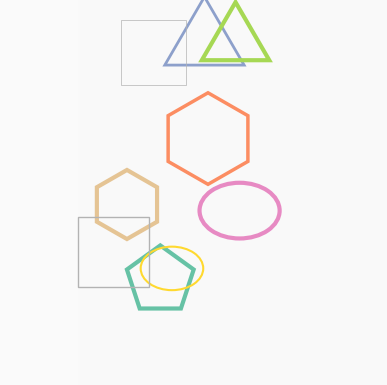[{"shape": "pentagon", "thickness": 3, "radius": 0.45, "center": [0.414, 0.272]}, {"shape": "hexagon", "thickness": 2.5, "radius": 0.59, "center": [0.537, 0.64]}, {"shape": "triangle", "thickness": 2, "radius": 0.59, "center": [0.528, 0.89]}, {"shape": "oval", "thickness": 3, "radius": 0.52, "center": [0.618, 0.453]}, {"shape": "triangle", "thickness": 3, "radius": 0.5, "center": [0.608, 0.894]}, {"shape": "oval", "thickness": 1.5, "radius": 0.4, "center": [0.444, 0.303]}, {"shape": "hexagon", "thickness": 3, "radius": 0.45, "center": [0.328, 0.469]}, {"shape": "square", "thickness": 1, "radius": 0.46, "center": [0.294, 0.345]}, {"shape": "square", "thickness": 0.5, "radius": 0.42, "center": [0.397, 0.864]}]